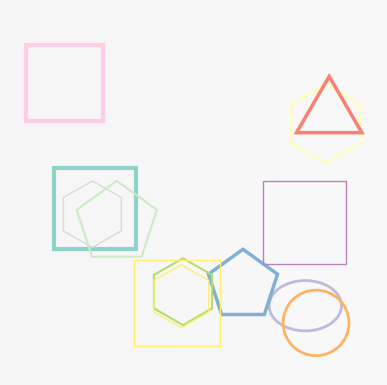[{"shape": "square", "thickness": 3, "radius": 0.53, "center": [0.245, 0.458]}, {"shape": "hexagon", "thickness": 1.5, "radius": 0.51, "center": [0.84, 0.678]}, {"shape": "oval", "thickness": 2, "radius": 0.47, "center": [0.788, 0.206]}, {"shape": "triangle", "thickness": 2.5, "radius": 0.49, "center": [0.85, 0.704]}, {"shape": "pentagon", "thickness": 2.5, "radius": 0.47, "center": [0.627, 0.259]}, {"shape": "circle", "thickness": 2, "radius": 0.43, "center": [0.816, 0.161]}, {"shape": "hexagon", "thickness": 1.5, "radius": 0.43, "center": [0.472, 0.242]}, {"shape": "square", "thickness": 3, "radius": 0.49, "center": [0.167, 0.784]}, {"shape": "hexagon", "thickness": 1, "radius": 0.43, "center": [0.238, 0.444]}, {"shape": "square", "thickness": 1, "radius": 0.53, "center": [0.787, 0.422]}, {"shape": "pentagon", "thickness": 1.5, "radius": 0.54, "center": [0.301, 0.421]}, {"shape": "hexagon", "thickness": 1, "radius": 0.41, "center": [0.468, 0.231]}, {"shape": "square", "thickness": 1, "radius": 0.56, "center": [0.457, 0.213]}]